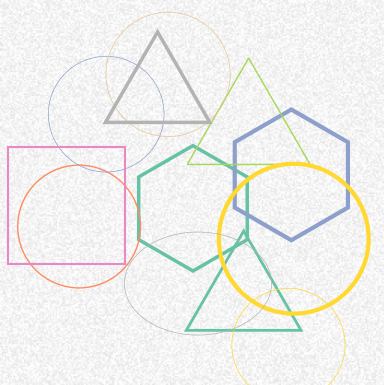[{"shape": "hexagon", "thickness": 2.5, "radius": 0.81, "center": [0.501, 0.459]}, {"shape": "triangle", "thickness": 2, "radius": 0.86, "center": [0.633, 0.228]}, {"shape": "circle", "thickness": 1, "radius": 0.8, "center": [0.205, 0.412]}, {"shape": "hexagon", "thickness": 3, "radius": 0.85, "center": [0.757, 0.546]}, {"shape": "circle", "thickness": 0.5, "radius": 0.75, "center": [0.276, 0.703]}, {"shape": "square", "thickness": 1.5, "radius": 0.76, "center": [0.173, 0.466]}, {"shape": "triangle", "thickness": 1, "radius": 0.92, "center": [0.646, 0.665]}, {"shape": "circle", "thickness": 3, "radius": 0.97, "center": [0.763, 0.38]}, {"shape": "circle", "thickness": 0.5, "radius": 0.74, "center": [0.749, 0.104]}, {"shape": "circle", "thickness": 0.5, "radius": 0.81, "center": [0.437, 0.807]}, {"shape": "oval", "thickness": 0.5, "radius": 0.96, "center": [0.514, 0.263]}, {"shape": "triangle", "thickness": 2.5, "radius": 0.78, "center": [0.409, 0.76]}]